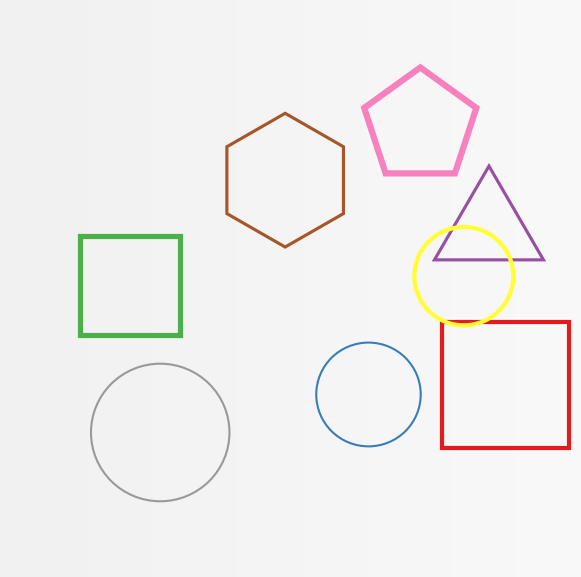[{"shape": "square", "thickness": 2, "radius": 0.55, "center": [0.87, 0.333]}, {"shape": "circle", "thickness": 1, "radius": 0.45, "center": [0.634, 0.316]}, {"shape": "square", "thickness": 2.5, "radius": 0.43, "center": [0.223, 0.505]}, {"shape": "triangle", "thickness": 1.5, "radius": 0.54, "center": [0.841, 0.603]}, {"shape": "circle", "thickness": 2, "radius": 0.43, "center": [0.798, 0.521]}, {"shape": "hexagon", "thickness": 1.5, "radius": 0.58, "center": [0.491, 0.687]}, {"shape": "pentagon", "thickness": 3, "radius": 0.51, "center": [0.723, 0.781]}, {"shape": "circle", "thickness": 1, "radius": 0.6, "center": [0.276, 0.25]}]